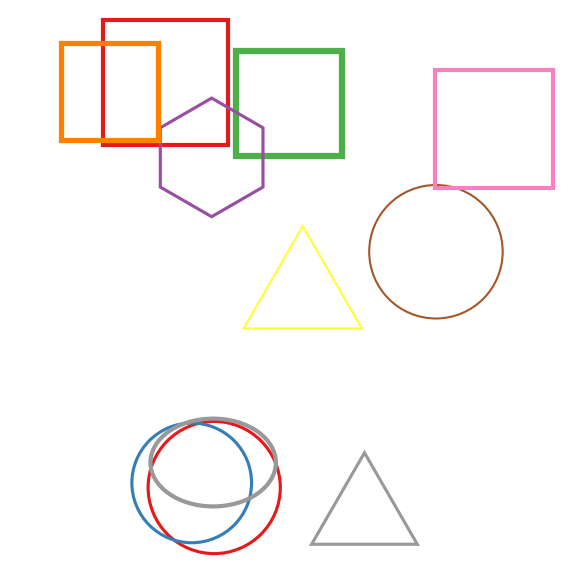[{"shape": "circle", "thickness": 1.5, "radius": 0.57, "center": [0.371, 0.155]}, {"shape": "square", "thickness": 2, "radius": 0.54, "center": [0.287, 0.857]}, {"shape": "circle", "thickness": 1.5, "radius": 0.52, "center": [0.332, 0.163]}, {"shape": "square", "thickness": 3, "radius": 0.46, "center": [0.5, 0.82]}, {"shape": "hexagon", "thickness": 1.5, "radius": 0.51, "center": [0.366, 0.727]}, {"shape": "square", "thickness": 2.5, "radius": 0.42, "center": [0.19, 0.841]}, {"shape": "triangle", "thickness": 1, "radius": 0.59, "center": [0.524, 0.489]}, {"shape": "circle", "thickness": 1, "radius": 0.58, "center": [0.755, 0.563]}, {"shape": "square", "thickness": 2, "radius": 0.51, "center": [0.855, 0.775]}, {"shape": "oval", "thickness": 2, "radius": 0.54, "center": [0.369, 0.198]}, {"shape": "triangle", "thickness": 1.5, "radius": 0.53, "center": [0.631, 0.11]}]